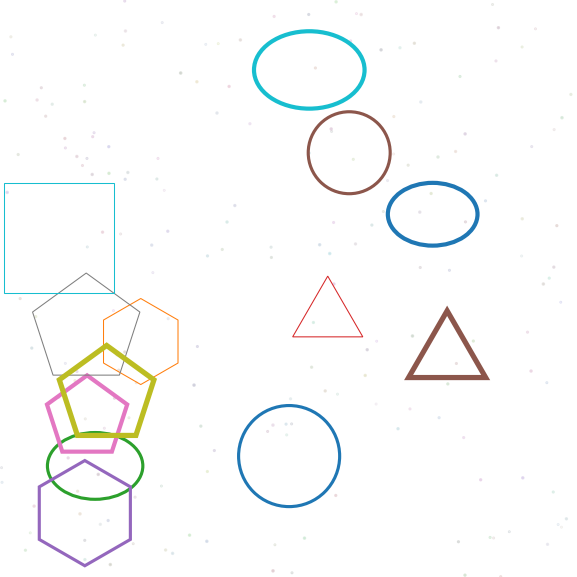[{"shape": "circle", "thickness": 1.5, "radius": 0.44, "center": [0.501, 0.209]}, {"shape": "oval", "thickness": 2, "radius": 0.39, "center": [0.749, 0.628]}, {"shape": "hexagon", "thickness": 0.5, "radius": 0.37, "center": [0.244, 0.408]}, {"shape": "oval", "thickness": 1.5, "radius": 0.41, "center": [0.165, 0.192]}, {"shape": "triangle", "thickness": 0.5, "radius": 0.35, "center": [0.568, 0.451]}, {"shape": "hexagon", "thickness": 1.5, "radius": 0.46, "center": [0.147, 0.111]}, {"shape": "triangle", "thickness": 2.5, "radius": 0.39, "center": [0.774, 0.384]}, {"shape": "circle", "thickness": 1.5, "radius": 0.35, "center": [0.605, 0.735]}, {"shape": "pentagon", "thickness": 2, "radius": 0.37, "center": [0.151, 0.276]}, {"shape": "pentagon", "thickness": 0.5, "radius": 0.49, "center": [0.149, 0.429]}, {"shape": "pentagon", "thickness": 2.5, "radius": 0.43, "center": [0.185, 0.315]}, {"shape": "oval", "thickness": 2, "radius": 0.48, "center": [0.536, 0.878]}, {"shape": "square", "thickness": 0.5, "radius": 0.48, "center": [0.101, 0.587]}]